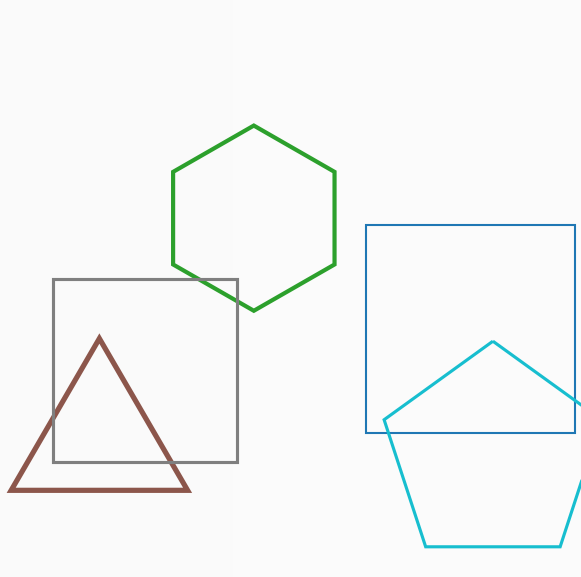[{"shape": "square", "thickness": 1, "radius": 0.9, "center": [0.809, 0.43]}, {"shape": "hexagon", "thickness": 2, "radius": 0.8, "center": [0.437, 0.621]}, {"shape": "triangle", "thickness": 2.5, "radius": 0.88, "center": [0.171, 0.238]}, {"shape": "square", "thickness": 1.5, "radius": 0.79, "center": [0.249, 0.358]}, {"shape": "pentagon", "thickness": 1.5, "radius": 0.98, "center": [0.848, 0.212]}]